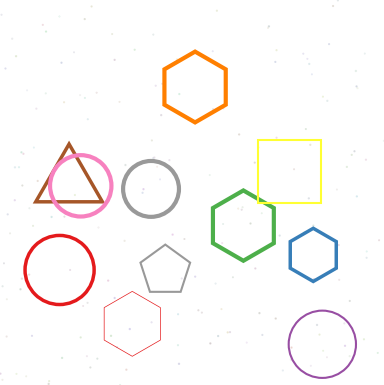[{"shape": "hexagon", "thickness": 0.5, "radius": 0.42, "center": [0.344, 0.159]}, {"shape": "circle", "thickness": 2.5, "radius": 0.45, "center": [0.155, 0.299]}, {"shape": "hexagon", "thickness": 2.5, "radius": 0.35, "center": [0.814, 0.338]}, {"shape": "hexagon", "thickness": 3, "radius": 0.46, "center": [0.632, 0.414]}, {"shape": "circle", "thickness": 1.5, "radius": 0.44, "center": [0.837, 0.106]}, {"shape": "hexagon", "thickness": 3, "radius": 0.46, "center": [0.507, 0.774]}, {"shape": "square", "thickness": 1.5, "radius": 0.41, "center": [0.753, 0.554]}, {"shape": "triangle", "thickness": 2.5, "radius": 0.5, "center": [0.179, 0.526]}, {"shape": "circle", "thickness": 3, "radius": 0.4, "center": [0.21, 0.517]}, {"shape": "circle", "thickness": 3, "radius": 0.36, "center": [0.392, 0.509]}, {"shape": "pentagon", "thickness": 1.5, "radius": 0.34, "center": [0.429, 0.297]}]